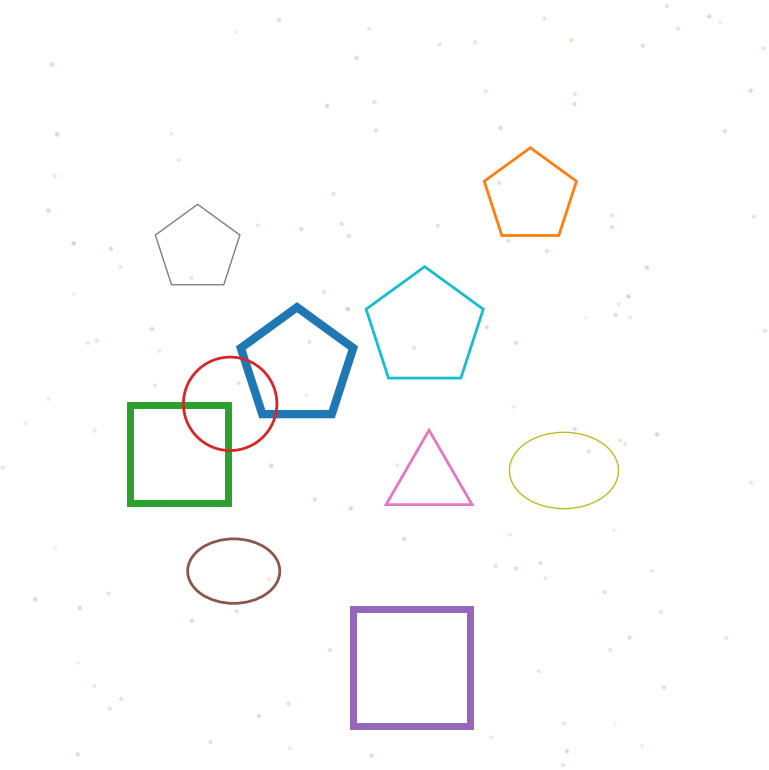[{"shape": "pentagon", "thickness": 3, "radius": 0.38, "center": [0.386, 0.524]}, {"shape": "pentagon", "thickness": 1, "radius": 0.31, "center": [0.689, 0.745]}, {"shape": "square", "thickness": 2.5, "radius": 0.32, "center": [0.232, 0.41]}, {"shape": "circle", "thickness": 1, "radius": 0.3, "center": [0.299, 0.476]}, {"shape": "square", "thickness": 2.5, "radius": 0.38, "center": [0.534, 0.133]}, {"shape": "oval", "thickness": 1, "radius": 0.3, "center": [0.304, 0.258]}, {"shape": "triangle", "thickness": 1, "radius": 0.32, "center": [0.557, 0.377]}, {"shape": "pentagon", "thickness": 0.5, "radius": 0.29, "center": [0.257, 0.677]}, {"shape": "oval", "thickness": 0.5, "radius": 0.35, "center": [0.732, 0.389]}, {"shape": "pentagon", "thickness": 1, "radius": 0.4, "center": [0.552, 0.574]}]